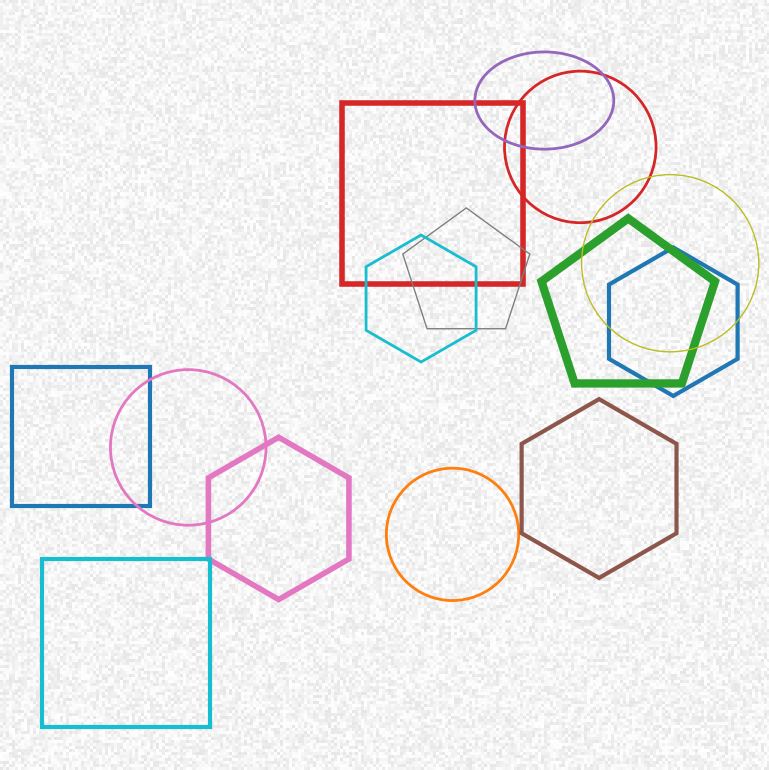[{"shape": "hexagon", "thickness": 1.5, "radius": 0.48, "center": [0.874, 0.582]}, {"shape": "square", "thickness": 1.5, "radius": 0.45, "center": [0.106, 0.433]}, {"shape": "circle", "thickness": 1, "radius": 0.43, "center": [0.588, 0.306]}, {"shape": "pentagon", "thickness": 3, "radius": 0.59, "center": [0.816, 0.598]}, {"shape": "square", "thickness": 2, "radius": 0.59, "center": [0.562, 0.749]}, {"shape": "circle", "thickness": 1, "radius": 0.49, "center": [0.754, 0.809]}, {"shape": "oval", "thickness": 1, "radius": 0.45, "center": [0.707, 0.869]}, {"shape": "hexagon", "thickness": 1.5, "radius": 0.58, "center": [0.778, 0.366]}, {"shape": "hexagon", "thickness": 2, "radius": 0.53, "center": [0.362, 0.327]}, {"shape": "circle", "thickness": 1, "radius": 0.51, "center": [0.244, 0.419]}, {"shape": "pentagon", "thickness": 0.5, "radius": 0.43, "center": [0.606, 0.643]}, {"shape": "circle", "thickness": 0.5, "radius": 0.58, "center": [0.87, 0.658]}, {"shape": "hexagon", "thickness": 1, "radius": 0.41, "center": [0.547, 0.612]}, {"shape": "square", "thickness": 1.5, "radius": 0.55, "center": [0.164, 0.164]}]